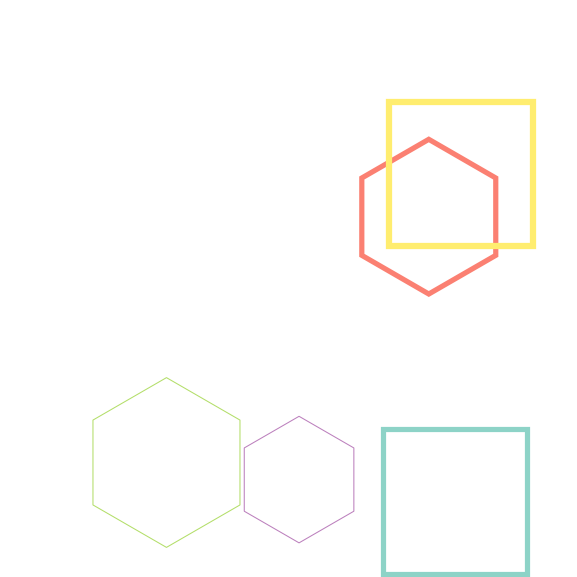[{"shape": "square", "thickness": 2.5, "radius": 0.63, "center": [0.788, 0.131]}, {"shape": "hexagon", "thickness": 2.5, "radius": 0.67, "center": [0.742, 0.624]}, {"shape": "hexagon", "thickness": 0.5, "radius": 0.73, "center": [0.288, 0.198]}, {"shape": "hexagon", "thickness": 0.5, "radius": 0.55, "center": [0.518, 0.169]}, {"shape": "square", "thickness": 3, "radius": 0.62, "center": [0.798, 0.698]}]